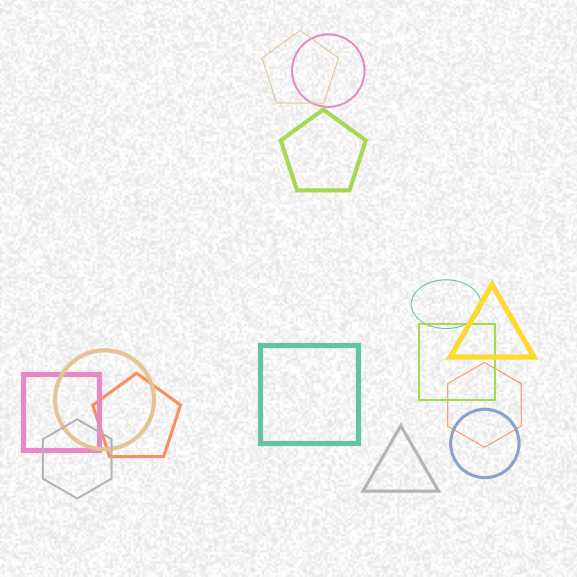[{"shape": "oval", "thickness": 0.5, "radius": 0.3, "center": [0.772, 0.472]}, {"shape": "square", "thickness": 2.5, "radius": 0.42, "center": [0.535, 0.316]}, {"shape": "pentagon", "thickness": 1.5, "radius": 0.4, "center": [0.237, 0.273]}, {"shape": "hexagon", "thickness": 0.5, "radius": 0.37, "center": [0.839, 0.298]}, {"shape": "circle", "thickness": 1.5, "radius": 0.3, "center": [0.84, 0.231]}, {"shape": "circle", "thickness": 1, "radius": 0.31, "center": [0.568, 0.877]}, {"shape": "square", "thickness": 2.5, "radius": 0.33, "center": [0.106, 0.286]}, {"shape": "pentagon", "thickness": 2, "radius": 0.39, "center": [0.56, 0.732]}, {"shape": "square", "thickness": 1, "radius": 0.33, "center": [0.791, 0.372]}, {"shape": "triangle", "thickness": 2.5, "radius": 0.42, "center": [0.852, 0.423]}, {"shape": "circle", "thickness": 2, "radius": 0.43, "center": [0.181, 0.307]}, {"shape": "pentagon", "thickness": 0.5, "radius": 0.35, "center": [0.52, 0.877]}, {"shape": "triangle", "thickness": 1.5, "radius": 0.38, "center": [0.694, 0.186]}, {"shape": "hexagon", "thickness": 1, "radius": 0.34, "center": [0.134, 0.204]}]